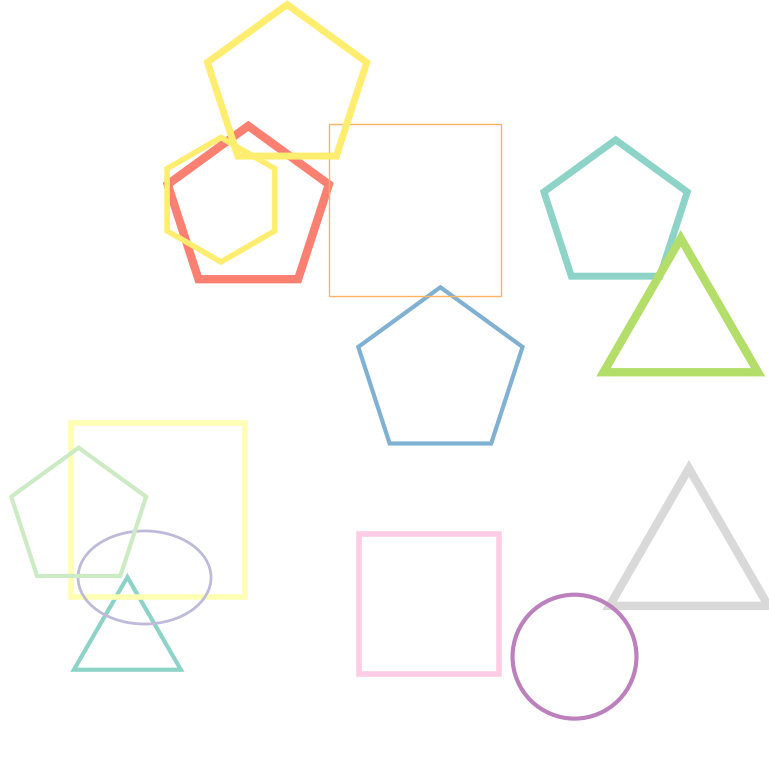[{"shape": "pentagon", "thickness": 2.5, "radius": 0.49, "center": [0.799, 0.72]}, {"shape": "triangle", "thickness": 1.5, "radius": 0.4, "center": [0.165, 0.17]}, {"shape": "square", "thickness": 2, "radius": 0.57, "center": [0.205, 0.337]}, {"shape": "oval", "thickness": 1, "radius": 0.43, "center": [0.188, 0.25]}, {"shape": "pentagon", "thickness": 3, "radius": 0.55, "center": [0.322, 0.726]}, {"shape": "pentagon", "thickness": 1.5, "radius": 0.56, "center": [0.572, 0.515]}, {"shape": "square", "thickness": 0.5, "radius": 0.56, "center": [0.539, 0.728]}, {"shape": "triangle", "thickness": 3, "radius": 0.58, "center": [0.884, 0.574]}, {"shape": "square", "thickness": 2, "radius": 0.45, "center": [0.557, 0.216]}, {"shape": "triangle", "thickness": 3, "radius": 0.6, "center": [0.895, 0.273]}, {"shape": "circle", "thickness": 1.5, "radius": 0.4, "center": [0.746, 0.147]}, {"shape": "pentagon", "thickness": 1.5, "radius": 0.46, "center": [0.102, 0.326]}, {"shape": "hexagon", "thickness": 2, "radius": 0.4, "center": [0.287, 0.741]}, {"shape": "pentagon", "thickness": 2.5, "radius": 0.54, "center": [0.373, 0.885]}]